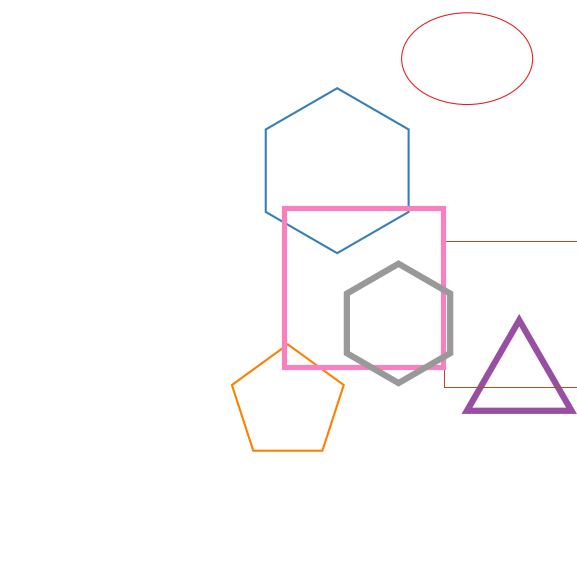[{"shape": "oval", "thickness": 0.5, "radius": 0.57, "center": [0.809, 0.898]}, {"shape": "hexagon", "thickness": 1, "radius": 0.71, "center": [0.584, 0.704]}, {"shape": "triangle", "thickness": 3, "radius": 0.52, "center": [0.899, 0.34]}, {"shape": "pentagon", "thickness": 1, "radius": 0.51, "center": [0.498, 0.301]}, {"shape": "square", "thickness": 0.5, "radius": 0.63, "center": [0.895, 0.455]}, {"shape": "square", "thickness": 2.5, "radius": 0.69, "center": [0.63, 0.501]}, {"shape": "hexagon", "thickness": 3, "radius": 0.52, "center": [0.69, 0.439]}]